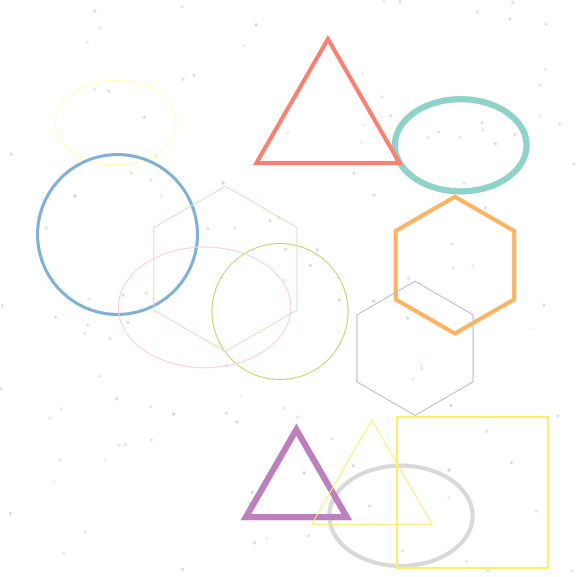[{"shape": "oval", "thickness": 3, "radius": 0.57, "center": [0.798, 0.748]}, {"shape": "oval", "thickness": 0.5, "radius": 0.52, "center": [0.2, 0.787]}, {"shape": "hexagon", "thickness": 0.5, "radius": 0.58, "center": [0.719, 0.396]}, {"shape": "triangle", "thickness": 2, "radius": 0.72, "center": [0.568, 0.788]}, {"shape": "circle", "thickness": 1.5, "radius": 0.69, "center": [0.203, 0.593]}, {"shape": "hexagon", "thickness": 2, "radius": 0.59, "center": [0.788, 0.54]}, {"shape": "circle", "thickness": 0.5, "radius": 0.59, "center": [0.485, 0.46]}, {"shape": "oval", "thickness": 0.5, "radius": 0.75, "center": [0.354, 0.467]}, {"shape": "oval", "thickness": 2, "radius": 0.62, "center": [0.694, 0.106]}, {"shape": "triangle", "thickness": 3, "radius": 0.5, "center": [0.513, 0.154]}, {"shape": "hexagon", "thickness": 0.5, "radius": 0.72, "center": [0.39, 0.534]}, {"shape": "triangle", "thickness": 0.5, "radius": 0.6, "center": [0.644, 0.151]}, {"shape": "square", "thickness": 1, "radius": 0.65, "center": [0.818, 0.146]}]